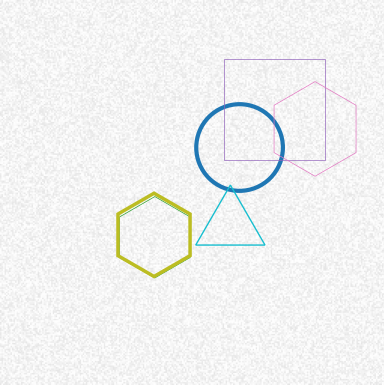[{"shape": "circle", "thickness": 3, "radius": 0.56, "center": [0.622, 0.617]}, {"shape": "hexagon", "thickness": 0.5, "radius": 0.53, "center": [0.402, 0.384]}, {"shape": "square", "thickness": 0.5, "radius": 0.65, "center": [0.712, 0.716]}, {"shape": "hexagon", "thickness": 0.5, "radius": 0.61, "center": [0.818, 0.665]}, {"shape": "hexagon", "thickness": 2.5, "radius": 0.54, "center": [0.4, 0.39]}, {"shape": "triangle", "thickness": 1, "radius": 0.52, "center": [0.598, 0.415]}]